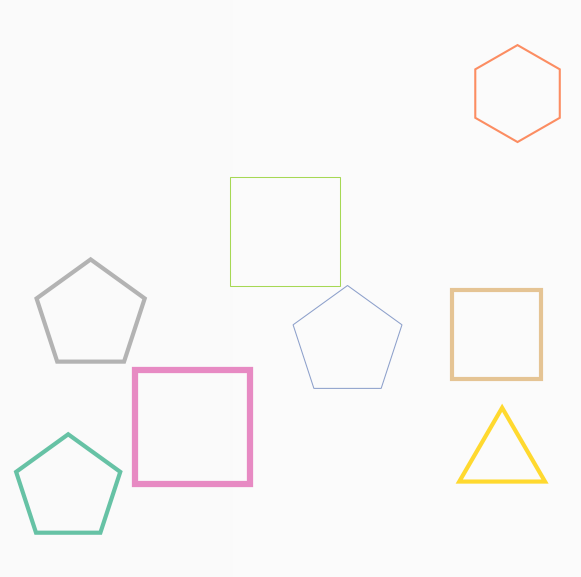[{"shape": "pentagon", "thickness": 2, "radius": 0.47, "center": [0.117, 0.153]}, {"shape": "hexagon", "thickness": 1, "radius": 0.42, "center": [0.89, 0.837]}, {"shape": "pentagon", "thickness": 0.5, "radius": 0.49, "center": [0.598, 0.406]}, {"shape": "square", "thickness": 3, "radius": 0.49, "center": [0.331, 0.26]}, {"shape": "square", "thickness": 0.5, "radius": 0.47, "center": [0.491, 0.598]}, {"shape": "triangle", "thickness": 2, "radius": 0.43, "center": [0.864, 0.208]}, {"shape": "square", "thickness": 2, "radius": 0.38, "center": [0.854, 0.419]}, {"shape": "pentagon", "thickness": 2, "radius": 0.49, "center": [0.156, 0.452]}]